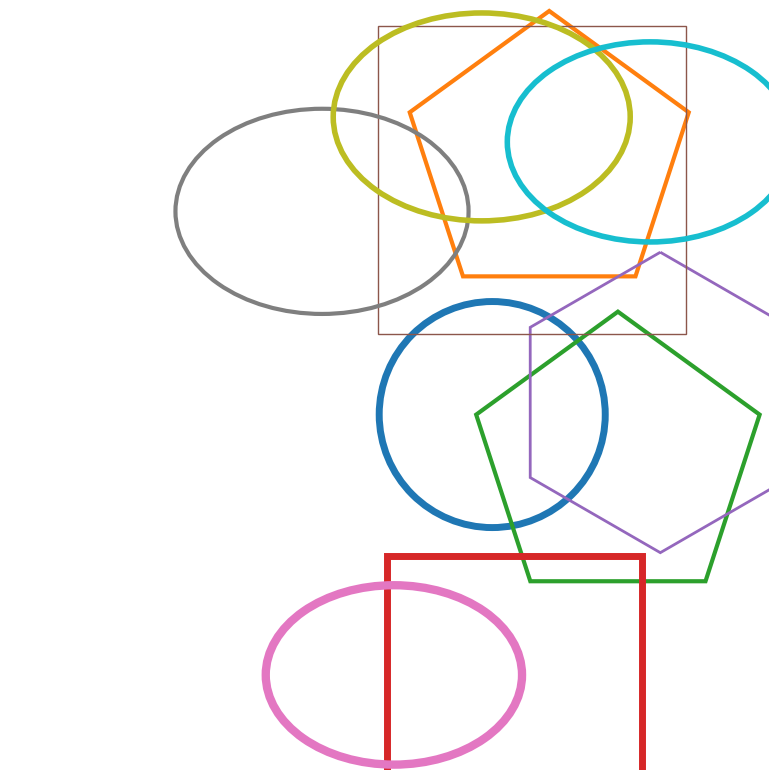[{"shape": "circle", "thickness": 2.5, "radius": 0.73, "center": [0.639, 0.462]}, {"shape": "pentagon", "thickness": 1.5, "radius": 0.95, "center": [0.713, 0.795]}, {"shape": "pentagon", "thickness": 1.5, "radius": 0.97, "center": [0.802, 0.402]}, {"shape": "square", "thickness": 2.5, "radius": 0.83, "center": [0.668, 0.113]}, {"shape": "hexagon", "thickness": 1, "radius": 0.98, "center": [0.858, 0.477]}, {"shape": "square", "thickness": 0.5, "radius": 1.0, "center": [0.691, 0.766]}, {"shape": "oval", "thickness": 3, "radius": 0.83, "center": [0.512, 0.123]}, {"shape": "oval", "thickness": 1.5, "radius": 0.95, "center": [0.418, 0.726]}, {"shape": "oval", "thickness": 2, "radius": 0.96, "center": [0.626, 0.848]}, {"shape": "oval", "thickness": 2, "radius": 0.93, "center": [0.844, 0.816]}]